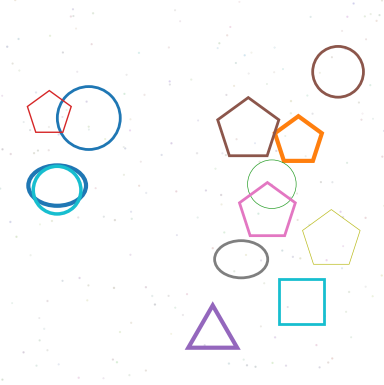[{"shape": "circle", "thickness": 2, "radius": 0.41, "center": [0.231, 0.693]}, {"shape": "oval", "thickness": 3, "radius": 0.37, "center": [0.149, 0.518]}, {"shape": "pentagon", "thickness": 3, "radius": 0.32, "center": [0.775, 0.634]}, {"shape": "circle", "thickness": 0.5, "radius": 0.32, "center": [0.706, 0.522]}, {"shape": "pentagon", "thickness": 1, "radius": 0.3, "center": [0.128, 0.705]}, {"shape": "triangle", "thickness": 3, "radius": 0.37, "center": [0.553, 0.133]}, {"shape": "circle", "thickness": 2, "radius": 0.33, "center": [0.878, 0.814]}, {"shape": "pentagon", "thickness": 2, "radius": 0.42, "center": [0.645, 0.663]}, {"shape": "pentagon", "thickness": 2, "radius": 0.38, "center": [0.695, 0.45]}, {"shape": "oval", "thickness": 2, "radius": 0.34, "center": [0.626, 0.327]}, {"shape": "pentagon", "thickness": 0.5, "radius": 0.39, "center": [0.861, 0.377]}, {"shape": "square", "thickness": 2, "radius": 0.3, "center": [0.784, 0.217]}, {"shape": "circle", "thickness": 2.5, "radius": 0.31, "center": [0.148, 0.506]}]